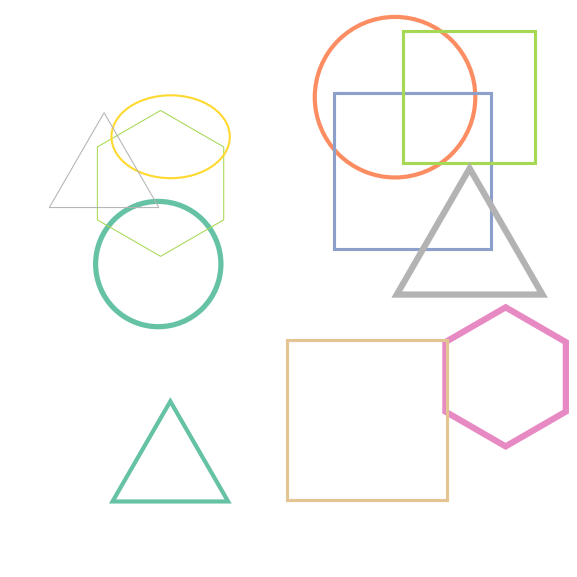[{"shape": "triangle", "thickness": 2, "radius": 0.58, "center": [0.295, 0.189]}, {"shape": "circle", "thickness": 2.5, "radius": 0.54, "center": [0.274, 0.542]}, {"shape": "circle", "thickness": 2, "radius": 0.7, "center": [0.684, 0.831]}, {"shape": "square", "thickness": 1.5, "radius": 0.68, "center": [0.714, 0.703]}, {"shape": "hexagon", "thickness": 3, "radius": 0.6, "center": [0.876, 0.347]}, {"shape": "square", "thickness": 1.5, "radius": 0.57, "center": [0.812, 0.831]}, {"shape": "hexagon", "thickness": 0.5, "radius": 0.63, "center": [0.278, 0.682]}, {"shape": "oval", "thickness": 1, "radius": 0.51, "center": [0.295, 0.762]}, {"shape": "square", "thickness": 1.5, "radius": 0.69, "center": [0.635, 0.272]}, {"shape": "triangle", "thickness": 0.5, "radius": 0.55, "center": [0.18, 0.694]}, {"shape": "triangle", "thickness": 3, "radius": 0.73, "center": [0.813, 0.562]}]